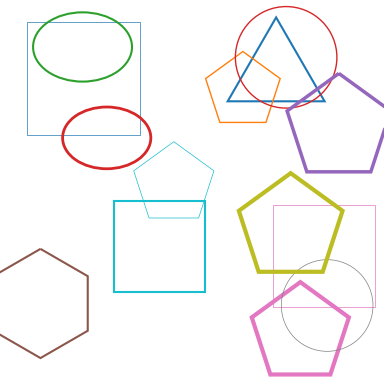[{"shape": "triangle", "thickness": 1.5, "radius": 0.73, "center": [0.717, 0.81]}, {"shape": "square", "thickness": 0.5, "radius": 0.73, "center": [0.217, 0.796]}, {"shape": "pentagon", "thickness": 1, "radius": 0.51, "center": [0.631, 0.764]}, {"shape": "oval", "thickness": 1.5, "radius": 0.64, "center": [0.214, 0.878]}, {"shape": "oval", "thickness": 2, "radius": 0.57, "center": [0.277, 0.642]}, {"shape": "circle", "thickness": 1, "radius": 0.66, "center": [0.743, 0.851]}, {"shape": "pentagon", "thickness": 2.5, "radius": 0.71, "center": [0.88, 0.668]}, {"shape": "hexagon", "thickness": 1.5, "radius": 0.71, "center": [0.105, 0.212]}, {"shape": "pentagon", "thickness": 3, "radius": 0.66, "center": [0.78, 0.135]}, {"shape": "square", "thickness": 0.5, "radius": 0.66, "center": [0.841, 0.335]}, {"shape": "circle", "thickness": 0.5, "radius": 0.6, "center": [0.85, 0.206]}, {"shape": "pentagon", "thickness": 3, "radius": 0.71, "center": [0.755, 0.409]}, {"shape": "pentagon", "thickness": 0.5, "radius": 0.55, "center": [0.451, 0.522]}, {"shape": "square", "thickness": 1.5, "radius": 0.59, "center": [0.414, 0.36]}]